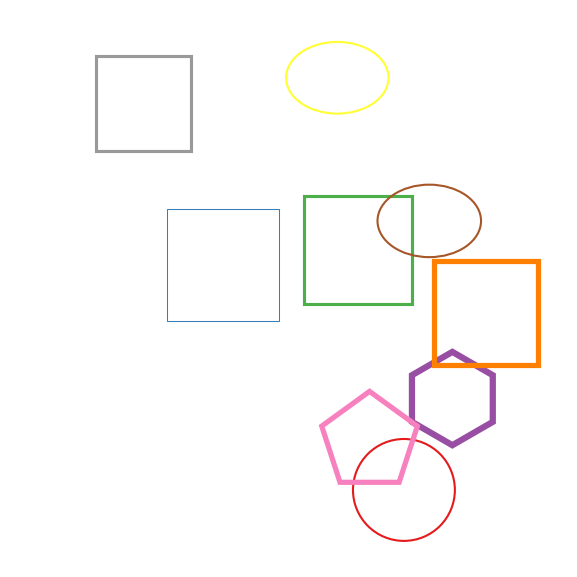[{"shape": "circle", "thickness": 1, "radius": 0.44, "center": [0.699, 0.151]}, {"shape": "square", "thickness": 0.5, "radius": 0.49, "center": [0.386, 0.54]}, {"shape": "square", "thickness": 1.5, "radius": 0.47, "center": [0.62, 0.566]}, {"shape": "hexagon", "thickness": 3, "radius": 0.4, "center": [0.783, 0.309]}, {"shape": "square", "thickness": 2.5, "radius": 0.45, "center": [0.841, 0.457]}, {"shape": "oval", "thickness": 1, "radius": 0.44, "center": [0.584, 0.864]}, {"shape": "oval", "thickness": 1, "radius": 0.45, "center": [0.743, 0.617]}, {"shape": "pentagon", "thickness": 2.5, "radius": 0.44, "center": [0.64, 0.234]}, {"shape": "square", "thickness": 1.5, "radius": 0.41, "center": [0.248, 0.82]}]